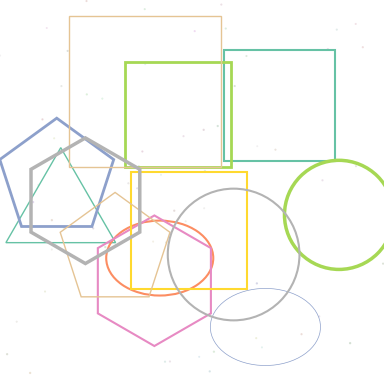[{"shape": "square", "thickness": 1.5, "radius": 0.72, "center": [0.725, 0.727]}, {"shape": "triangle", "thickness": 1, "radius": 0.82, "center": [0.158, 0.452]}, {"shape": "oval", "thickness": 1.5, "radius": 0.7, "center": [0.415, 0.33]}, {"shape": "oval", "thickness": 0.5, "radius": 0.72, "center": [0.689, 0.151]}, {"shape": "pentagon", "thickness": 2, "radius": 0.78, "center": [0.147, 0.538]}, {"shape": "hexagon", "thickness": 1.5, "radius": 0.85, "center": [0.401, 0.271]}, {"shape": "square", "thickness": 2, "radius": 0.68, "center": [0.463, 0.703]}, {"shape": "circle", "thickness": 2.5, "radius": 0.71, "center": [0.881, 0.442]}, {"shape": "square", "thickness": 1.5, "radius": 0.76, "center": [0.491, 0.402]}, {"shape": "pentagon", "thickness": 1, "radius": 0.75, "center": [0.299, 0.35]}, {"shape": "square", "thickness": 1, "radius": 0.98, "center": [0.377, 0.762]}, {"shape": "hexagon", "thickness": 2.5, "radius": 0.82, "center": [0.222, 0.479]}, {"shape": "circle", "thickness": 1.5, "radius": 0.86, "center": [0.607, 0.339]}]